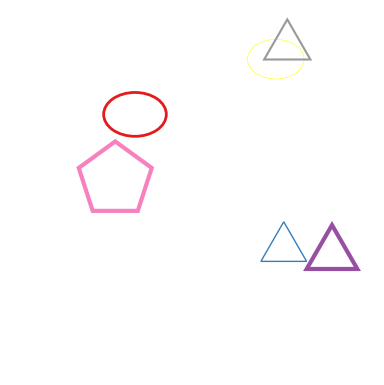[{"shape": "oval", "thickness": 2, "radius": 0.41, "center": [0.351, 0.703]}, {"shape": "triangle", "thickness": 1, "radius": 0.34, "center": [0.737, 0.355]}, {"shape": "triangle", "thickness": 3, "radius": 0.38, "center": [0.862, 0.339]}, {"shape": "oval", "thickness": 0.5, "radius": 0.37, "center": [0.716, 0.846]}, {"shape": "pentagon", "thickness": 3, "radius": 0.5, "center": [0.299, 0.533]}, {"shape": "triangle", "thickness": 1.5, "radius": 0.35, "center": [0.746, 0.88]}]